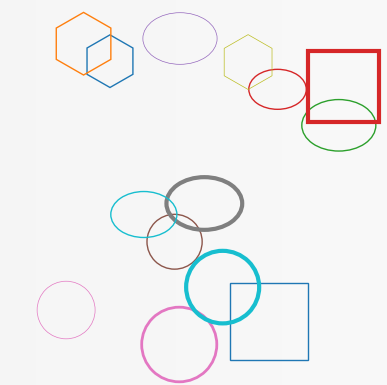[{"shape": "hexagon", "thickness": 1, "radius": 0.34, "center": [0.284, 0.841]}, {"shape": "square", "thickness": 1, "radius": 0.5, "center": [0.694, 0.165]}, {"shape": "hexagon", "thickness": 1, "radius": 0.41, "center": [0.216, 0.886]}, {"shape": "oval", "thickness": 1, "radius": 0.48, "center": [0.874, 0.675]}, {"shape": "square", "thickness": 3, "radius": 0.46, "center": [0.886, 0.775]}, {"shape": "oval", "thickness": 1, "radius": 0.37, "center": [0.716, 0.768]}, {"shape": "oval", "thickness": 0.5, "radius": 0.48, "center": [0.464, 0.9]}, {"shape": "circle", "thickness": 1, "radius": 0.36, "center": [0.451, 0.372]}, {"shape": "circle", "thickness": 0.5, "radius": 0.37, "center": [0.171, 0.195]}, {"shape": "circle", "thickness": 2, "radius": 0.48, "center": [0.463, 0.105]}, {"shape": "oval", "thickness": 3, "radius": 0.49, "center": [0.527, 0.471]}, {"shape": "hexagon", "thickness": 0.5, "radius": 0.36, "center": [0.64, 0.839]}, {"shape": "oval", "thickness": 1, "radius": 0.43, "center": [0.371, 0.443]}, {"shape": "circle", "thickness": 3, "radius": 0.47, "center": [0.575, 0.254]}]